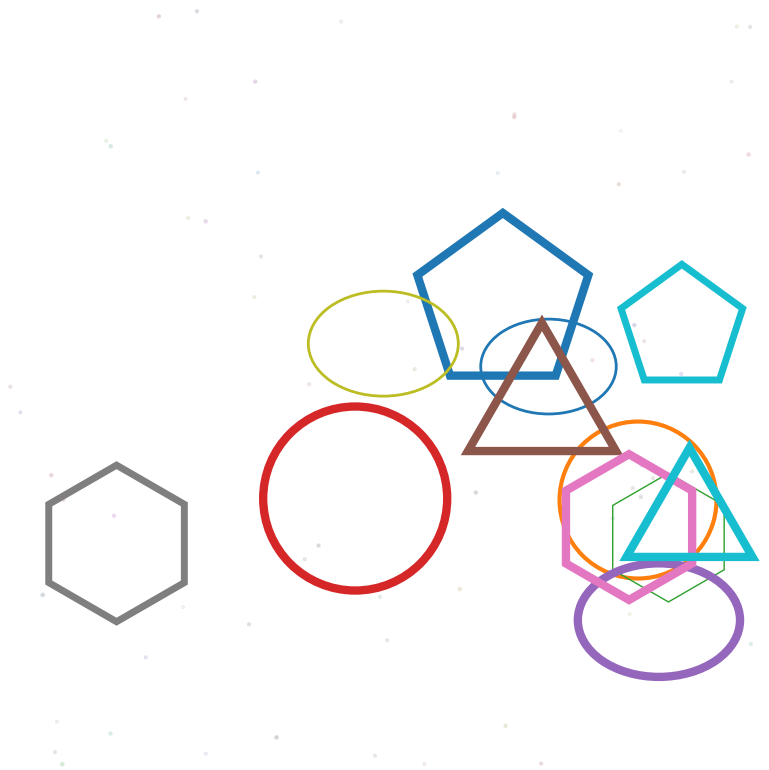[{"shape": "oval", "thickness": 1, "radius": 0.44, "center": [0.712, 0.524]}, {"shape": "pentagon", "thickness": 3, "radius": 0.58, "center": [0.653, 0.607]}, {"shape": "circle", "thickness": 1.5, "radius": 0.51, "center": [0.829, 0.351]}, {"shape": "hexagon", "thickness": 0.5, "radius": 0.42, "center": [0.868, 0.302]}, {"shape": "circle", "thickness": 3, "radius": 0.6, "center": [0.461, 0.353]}, {"shape": "oval", "thickness": 3, "radius": 0.53, "center": [0.856, 0.195]}, {"shape": "triangle", "thickness": 3, "radius": 0.55, "center": [0.704, 0.47]}, {"shape": "hexagon", "thickness": 3, "radius": 0.47, "center": [0.817, 0.315]}, {"shape": "hexagon", "thickness": 2.5, "radius": 0.51, "center": [0.151, 0.294]}, {"shape": "oval", "thickness": 1, "radius": 0.49, "center": [0.498, 0.554]}, {"shape": "triangle", "thickness": 3, "radius": 0.47, "center": [0.895, 0.324]}, {"shape": "pentagon", "thickness": 2.5, "radius": 0.42, "center": [0.886, 0.574]}]